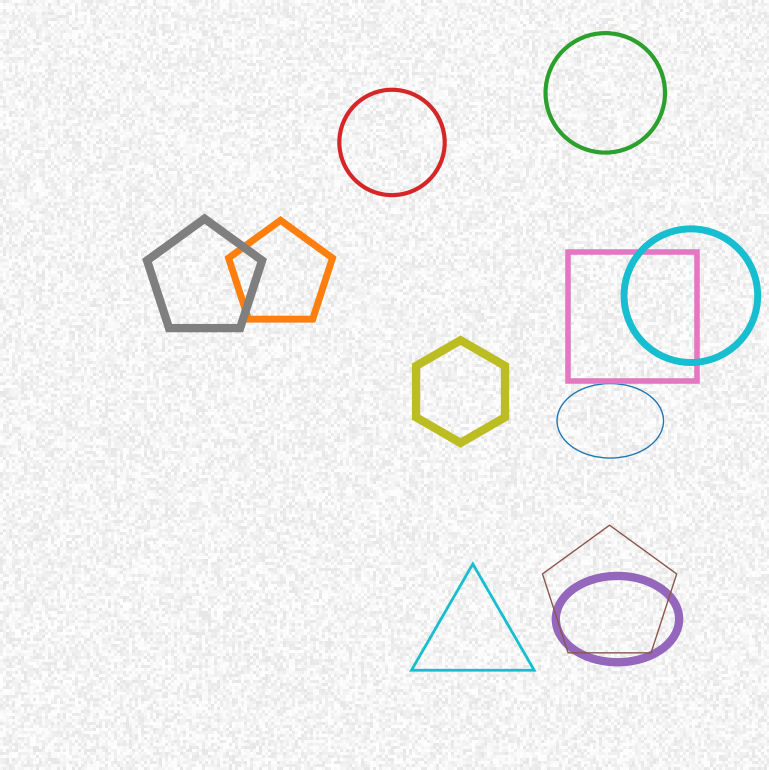[{"shape": "oval", "thickness": 0.5, "radius": 0.35, "center": [0.793, 0.454]}, {"shape": "pentagon", "thickness": 2.5, "radius": 0.35, "center": [0.364, 0.643]}, {"shape": "circle", "thickness": 1.5, "radius": 0.39, "center": [0.786, 0.879]}, {"shape": "circle", "thickness": 1.5, "radius": 0.34, "center": [0.509, 0.815]}, {"shape": "oval", "thickness": 3, "radius": 0.4, "center": [0.802, 0.196]}, {"shape": "pentagon", "thickness": 0.5, "radius": 0.46, "center": [0.792, 0.226]}, {"shape": "square", "thickness": 2, "radius": 0.42, "center": [0.821, 0.589]}, {"shape": "pentagon", "thickness": 3, "radius": 0.39, "center": [0.266, 0.637]}, {"shape": "hexagon", "thickness": 3, "radius": 0.33, "center": [0.598, 0.491]}, {"shape": "triangle", "thickness": 1, "radius": 0.46, "center": [0.614, 0.176]}, {"shape": "circle", "thickness": 2.5, "radius": 0.43, "center": [0.897, 0.616]}]